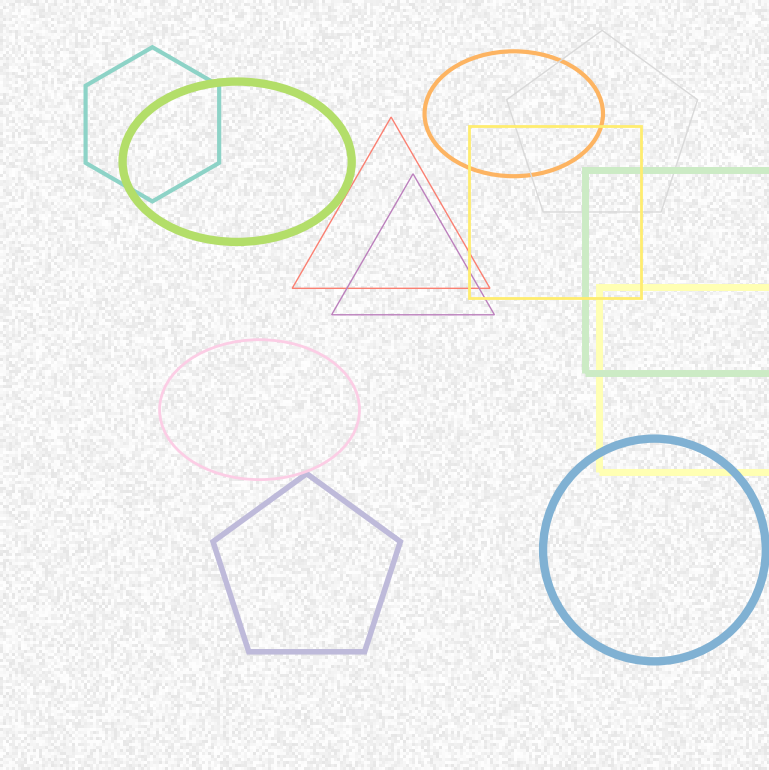[{"shape": "hexagon", "thickness": 1.5, "radius": 0.5, "center": [0.198, 0.839]}, {"shape": "square", "thickness": 2.5, "radius": 0.6, "center": [0.897, 0.507]}, {"shape": "pentagon", "thickness": 2, "radius": 0.64, "center": [0.398, 0.257]}, {"shape": "triangle", "thickness": 0.5, "radius": 0.74, "center": [0.508, 0.7]}, {"shape": "circle", "thickness": 3, "radius": 0.72, "center": [0.85, 0.286]}, {"shape": "oval", "thickness": 1.5, "radius": 0.58, "center": [0.667, 0.852]}, {"shape": "oval", "thickness": 3, "radius": 0.74, "center": [0.308, 0.79]}, {"shape": "oval", "thickness": 1, "radius": 0.65, "center": [0.337, 0.468]}, {"shape": "pentagon", "thickness": 0.5, "radius": 0.65, "center": [0.782, 0.83]}, {"shape": "triangle", "thickness": 0.5, "radius": 0.61, "center": [0.536, 0.652]}, {"shape": "square", "thickness": 2.5, "radius": 0.66, "center": [0.891, 0.648]}, {"shape": "square", "thickness": 1, "radius": 0.56, "center": [0.721, 0.725]}]